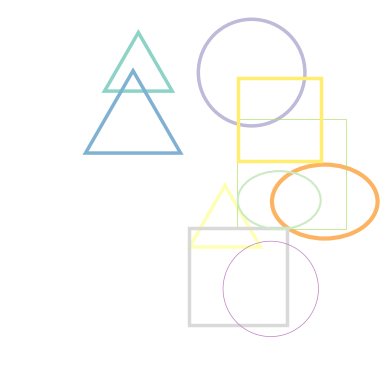[{"shape": "triangle", "thickness": 2.5, "radius": 0.51, "center": [0.359, 0.814]}, {"shape": "triangle", "thickness": 2.5, "radius": 0.53, "center": [0.584, 0.412]}, {"shape": "circle", "thickness": 2.5, "radius": 0.69, "center": [0.654, 0.811]}, {"shape": "triangle", "thickness": 2.5, "radius": 0.71, "center": [0.346, 0.674]}, {"shape": "oval", "thickness": 3, "radius": 0.69, "center": [0.844, 0.476]}, {"shape": "square", "thickness": 0.5, "radius": 0.71, "center": [0.757, 0.548]}, {"shape": "square", "thickness": 2.5, "radius": 0.64, "center": [0.619, 0.282]}, {"shape": "circle", "thickness": 0.5, "radius": 0.62, "center": [0.703, 0.25]}, {"shape": "oval", "thickness": 1.5, "radius": 0.54, "center": [0.725, 0.48]}, {"shape": "square", "thickness": 2.5, "radius": 0.54, "center": [0.727, 0.689]}]